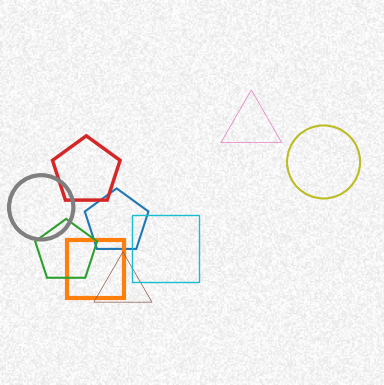[{"shape": "pentagon", "thickness": 1.5, "radius": 0.43, "center": [0.303, 0.424]}, {"shape": "square", "thickness": 3, "radius": 0.37, "center": [0.249, 0.301]}, {"shape": "pentagon", "thickness": 1.5, "radius": 0.42, "center": [0.172, 0.347]}, {"shape": "pentagon", "thickness": 2.5, "radius": 0.46, "center": [0.224, 0.555]}, {"shape": "triangle", "thickness": 0.5, "radius": 0.44, "center": [0.319, 0.259]}, {"shape": "triangle", "thickness": 0.5, "radius": 0.45, "center": [0.653, 0.676]}, {"shape": "circle", "thickness": 3, "radius": 0.42, "center": [0.107, 0.462]}, {"shape": "circle", "thickness": 1.5, "radius": 0.47, "center": [0.84, 0.579]}, {"shape": "square", "thickness": 1, "radius": 0.43, "center": [0.43, 0.355]}]